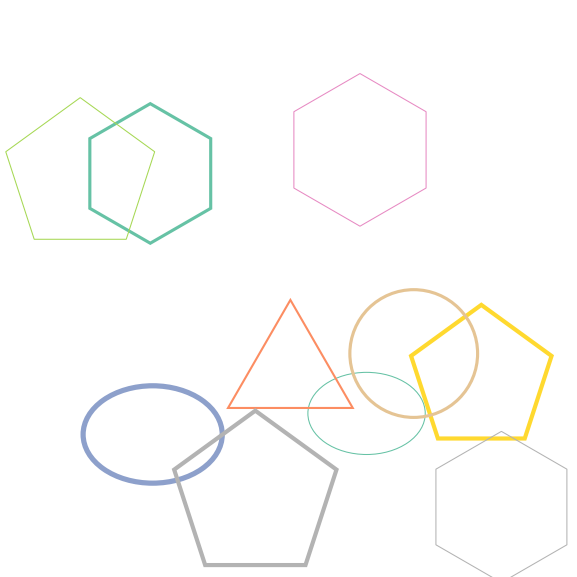[{"shape": "hexagon", "thickness": 1.5, "radius": 0.6, "center": [0.26, 0.699]}, {"shape": "oval", "thickness": 0.5, "radius": 0.51, "center": [0.635, 0.283]}, {"shape": "triangle", "thickness": 1, "radius": 0.62, "center": [0.503, 0.355]}, {"shape": "oval", "thickness": 2.5, "radius": 0.6, "center": [0.264, 0.247]}, {"shape": "hexagon", "thickness": 0.5, "radius": 0.66, "center": [0.623, 0.74]}, {"shape": "pentagon", "thickness": 0.5, "radius": 0.68, "center": [0.139, 0.694]}, {"shape": "pentagon", "thickness": 2, "radius": 0.64, "center": [0.833, 0.343]}, {"shape": "circle", "thickness": 1.5, "radius": 0.55, "center": [0.716, 0.387]}, {"shape": "pentagon", "thickness": 2, "radius": 0.74, "center": [0.442, 0.14]}, {"shape": "hexagon", "thickness": 0.5, "radius": 0.65, "center": [0.868, 0.121]}]